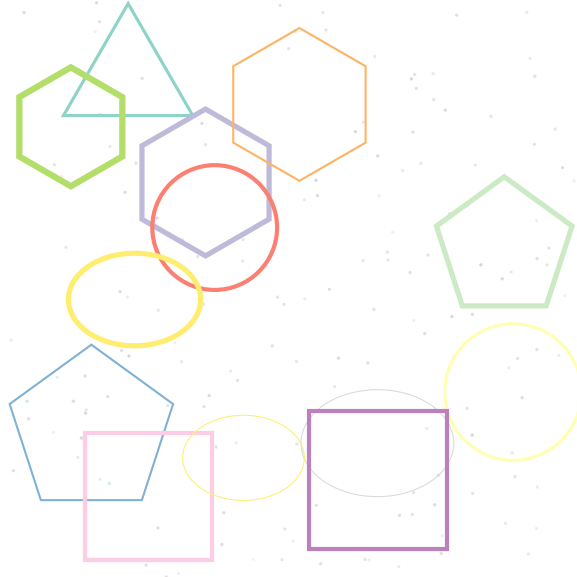[{"shape": "triangle", "thickness": 1.5, "radius": 0.65, "center": [0.222, 0.864]}, {"shape": "circle", "thickness": 1.5, "radius": 0.59, "center": [0.888, 0.32]}, {"shape": "hexagon", "thickness": 2.5, "radius": 0.64, "center": [0.356, 0.683]}, {"shape": "circle", "thickness": 2, "radius": 0.54, "center": [0.372, 0.605]}, {"shape": "pentagon", "thickness": 1, "radius": 0.74, "center": [0.158, 0.253]}, {"shape": "hexagon", "thickness": 1, "radius": 0.66, "center": [0.518, 0.818]}, {"shape": "hexagon", "thickness": 3, "radius": 0.51, "center": [0.123, 0.78]}, {"shape": "square", "thickness": 2, "radius": 0.55, "center": [0.257, 0.139]}, {"shape": "oval", "thickness": 0.5, "radius": 0.66, "center": [0.654, 0.232]}, {"shape": "square", "thickness": 2, "radius": 0.6, "center": [0.654, 0.168]}, {"shape": "pentagon", "thickness": 2.5, "radius": 0.62, "center": [0.873, 0.569]}, {"shape": "oval", "thickness": 0.5, "radius": 0.53, "center": [0.422, 0.206]}, {"shape": "oval", "thickness": 2.5, "radius": 0.57, "center": [0.233, 0.48]}]